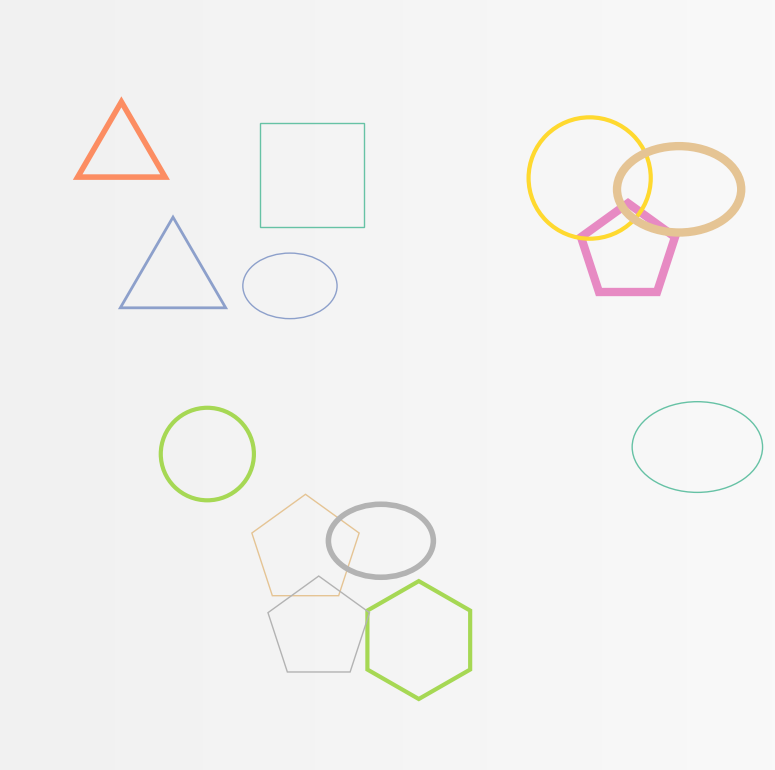[{"shape": "oval", "thickness": 0.5, "radius": 0.42, "center": [0.9, 0.419]}, {"shape": "square", "thickness": 0.5, "radius": 0.34, "center": [0.403, 0.773]}, {"shape": "triangle", "thickness": 2, "radius": 0.33, "center": [0.157, 0.803]}, {"shape": "oval", "thickness": 0.5, "radius": 0.3, "center": [0.374, 0.629]}, {"shape": "triangle", "thickness": 1, "radius": 0.39, "center": [0.223, 0.639]}, {"shape": "pentagon", "thickness": 3, "radius": 0.32, "center": [0.81, 0.672]}, {"shape": "circle", "thickness": 1.5, "radius": 0.3, "center": [0.268, 0.41]}, {"shape": "hexagon", "thickness": 1.5, "radius": 0.38, "center": [0.54, 0.169]}, {"shape": "circle", "thickness": 1.5, "radius": 0.39, "center": [0.761, 0.769]}, {"shape": "pentagon", "thickness": 0.5, "radius": 0.36, "center": [0.394, 0.285]}, {"shape": "oval", "thickness": 3, "radius": 0.4, "center": [0.876, 0.754]}, {"shape": "pentagon", "thickness": 0.5, "radius": 0.34, "center": [0.411, 0.183]}, {"shape": "oval", "thickness": 2, "radius": 0.34, "center": [0.491, 0.298]}]